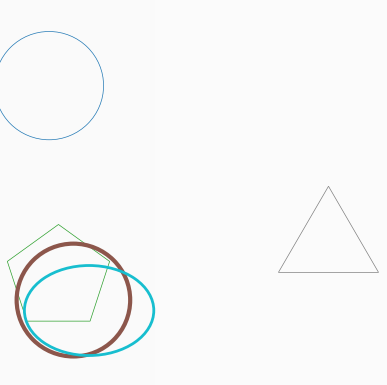[{"shape": "circle", "thickness": 0.5, "radius": 0.7, "center": [0.127, 0.778]}, {"shape": "pentagon", "thickness": 0.5, "radius": 0.69, "center": [0.151, 0.278]}, {"shape": "circle", "thickness": 3, "radius": 0.73, "center": [0.189, 0.221]}, {"shape": "triangle", "thickness": 0.5, "radius": 0.75, "center": [0.848, 0.367]}, {"shape": "oval", "thickness": 2, "radius": 0.83, "center": [0.23, 0.193]}]